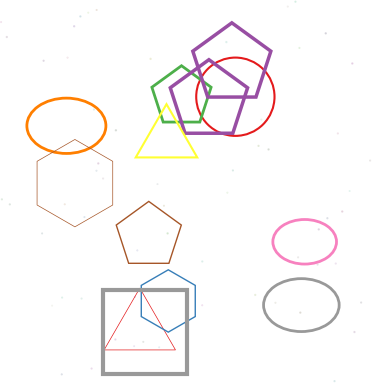[{"shape": "circle", "thickness": 1.5, "radius": 0.51, "center": [0.611, 0.749]}, {"shape": "triangle", "thickness": 0.5, "radius": 0.54, "center": [0.363, 0.145]}, {"shape": "hexagon", "thickness": 1, "radius": 0.4, "center": [0.437, 0.218]}, {"shape": "pentagon", "thickness": 2, "radius": 0.4, "center": [0.471, 0.748]}, {"shape": "pentagon", "thickness": 2.5, "radius": 0.53, "center": [0.543, 0.739]}, {"shape": "pentagon", "thickness": 2.5, "radius": 0.53, "center": [0.602, 0.834]}, {"shape": "oval", "thickness": 2, "radius": 0.51, "center": [0.172, 0.673]}, {"shape": "triangle", "thickness": 1.5, "radius": 0.46, "center": [0.432, 0.637]}, {"shape": "pentagon", "thickness": 1, "radius": 0.44, "center": [0.386, 0.388]}, {"shape": "hexagon", "thickness": 0.5, "radius": 0.57, "center": [0.195, 0.524]}, {"shape": "oval", "thickness": 2, "radius": 0.41, "center": [0.791, 0.372]}, {"shape": "square", "thickness": 3, "radius": 0.54, "center": [0.377, 0.137]}, {"shape": "oval", "thickness": 2, "radius": 0.49, "center": [0.783, 0.208]}]